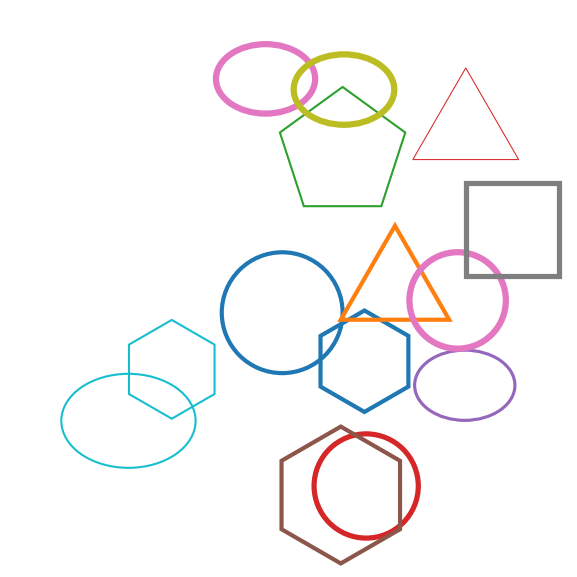[{"shape": "hexagon", "thickness": 2, "radius": 0.44, "center": [0.631, 0.374]}, {"shape": "circle", "thickness": 2, "radius": 0.52, "center": [0.489, 0.458]}, {"shape": "triangle", "thickness": 2, "radius": 0.54, "center": [0.684, 0.5]}, {"shape": "pentagon", "thickness": 1, "radius": 0.57, "center": [0.593, 0.734]}, {"shape": "circle", "thickness": 2.5, "radius": 0.45, "center": [0.634, 0.158]}, {"shape": "triangle", "thickness": 0.5, "radius": 0.53, "center": [0.806, 0.776]}, {"shape": "oval", "thickness": 1.5, "radius": 0.43, "center": [0.805, 0.332]}, {"shape": "hexagon", "thickness": 2, "radius": 0.59, "center": [0.59, 0.142]}, {"shape": "oval", "thickness": 3, "radius": 0.43, "center": [0.46, 0.863]}, {"shape": "circle", "thickness": 3, "radius": 0.42, "center": [0.792, 0.479]}, {"shape": "square", "thickness": 2.5, "radius": 0.4, "center": [0.888, 0.602]}, {"shape": "oval", "thickness": 3, "radius": 0.44, "center": [0.596, 0.844]}, {"shape": "hexagon", "thickness": 1, "radius": 0.43, "center": [0.297, 0.36]}, {"shape": "oval", "thickness": 1, "radius": 0.58, "center": [0.222, 0.27]}]